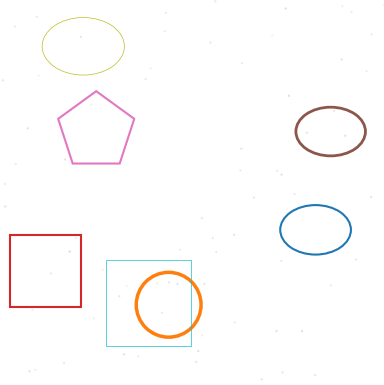[{"shape": "oval", "thickness": 1.5, "radius": 0.46, "center": [0.82, 0.403]}, {"shape": "circle", "thickness": 2.5, "radius": 0.42, "center": [0.438, 0.208]}, {"shape": "square", "thickness": 1.5, "radius": 0.46, "center": [0.118, 0.297]}, {"shape": "oval", "thickness": 2, "radius": 0.45, "center": [0.859, 0.658]}, {"shape": "pentagon", "thickness": 1.5, "radius": 0.52, "center": [0.25, 0.659]}, {"shape": "oval", "thickness": 0.5, "radius": 0.53, "center": [0.216, 0.88]}, {"shape": "square", "thickness": 0.5, "radius": 0.55, "center": [0.385, 0.213]}]